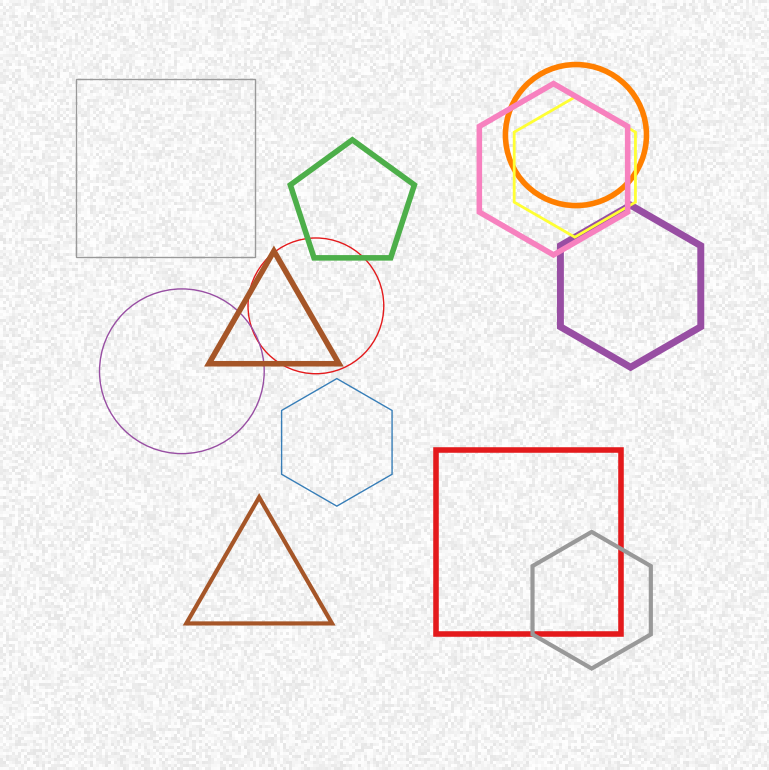[{"shape": "square", "thickness": 2, "radius": 0.6, "center": [0.686, 0.296]}, {"shape": "circle", "thickness": 0.5, "radius": 0.44, "center": [0.41, 0.603]}, {"shape": "hexagon", "thickness": 0.5, "radius": 0.41, "center": [0.437, 0.425]}, {"shape": "pentagon", "thickness": 2, "radius": 0.42, "center": [0.458, 0.734]}, {"shape": "hexagon", "thickness": 2.5, "radius": 0.53, "center": [0.819, 0.628]}, {"shape": "circle", "thickness": 0.5, "radius": 0.53, "center": [0.236, 0.518]}, {"shape": "circle", "thickness": 2, "radius": 0.46, "center": [0.748, 0.825]}, {"shape": "hexagon", "thickness": 1, "radius": 0.45, "center": [0.747, 0.783]}, {"shape": "triangle", "thickness": 1.5, "radius": 0.55, "center": [0.337, 0.245]}, {"shape": "triangle", "thickness": 2, "radius": 0.49, "center": [0.356, 0.576]}, {"shape": "hexagon", "thickness": 2, "radius": 0.56, "center": [0.719, 0.78]}, {"shape": "square", "thickness": 0.5, "radius": 0.58, "center": [0.215, 0.782]}, {"shape": "hexagon", "thickness": 1.5, "radius": 0.44, "center": [0.768, 0.22]}]